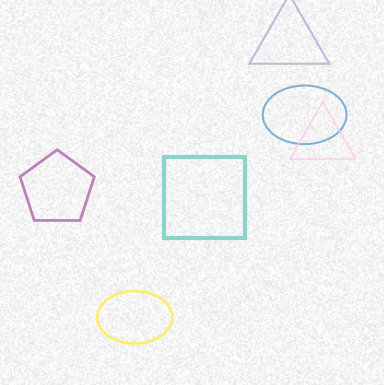[{"shape": "square", "thickness": 3, "radius": 0.53, "center": [0.53, 0.488]}, {"shape": "triangle", "thickness": 1.5, "radius": 0.6, "center": [0.751, 0.894]}, {"shape": "oval", "thickness": 1.5, "radius": 0.54, "center": [0.791, 0.702]}, {"shape": "triangle", "thickness": 1, "radius": 0.49, "center": [0.838, 0.636]}, {"shape": "pentagon", "thickness": 2, "radius": 0.51, "center": [0.149, 0.51]}, {"shape": "oval", "thickness": 2, "radius": 0.49, "center": [0.35, 0.176]}]